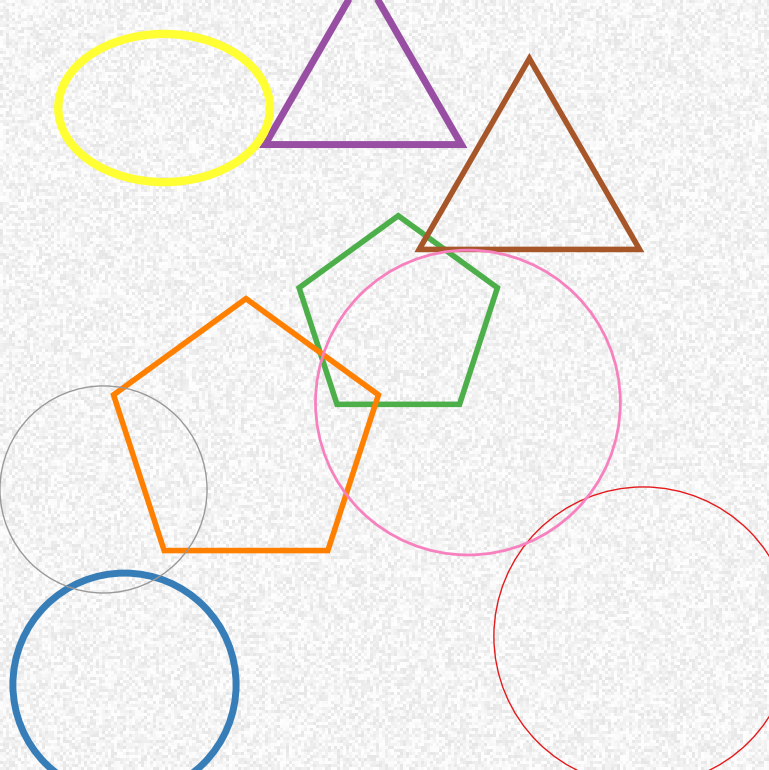[{"shape": "circle", "thickness": 0.5, "radius": 0.97, "center": [0.835, 0.174]}, {"shape": "circle", "thickness": 2.5, "radius": 0.72, "center": [0.162, 0.111]}, {"shape": "pentagon", "thickness": 2, "radius": 0.68, "center": [0.517, 0.584]}, {"shape": "triangle", "thickness": 2.5, "radius": 0.74, "center": [0.472, 0.886]}, {"shape": "pentagon", "thickness": 2, "radius": 0.9, "center": [0.319, 0.431]}, {"shape": "oval", "thickness": 3, "radius": 0.69, "center": [0.213, 0.86]}, {"shape": "triangle", "thickness": 2, "radius": 0.83, "center": [0.687, 0.759]}, {"shape": "circle", "thickness": 1, "radius": 0.99, "center": [0.608, 0.477]}, {"shape": "circle", "thickness": 0.5, "radius": 0.67, "center": [0.134, 0.364]}]